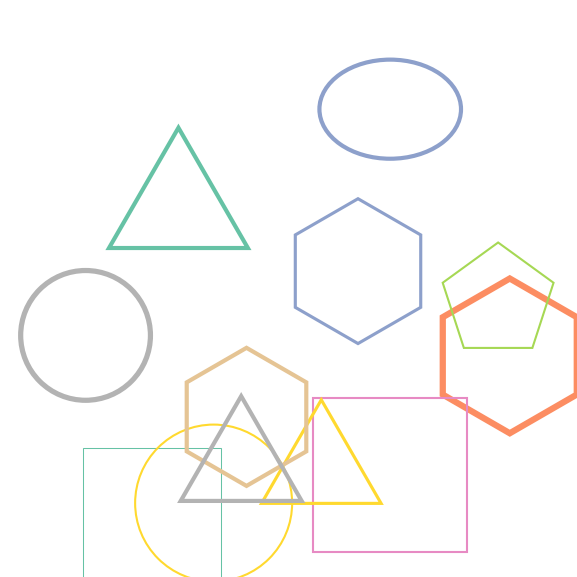[{"shape": "square", "thickness": 0.5, "radius": 0.6, "center": [0.263, 0.104]}, {"shape": "triangle", "thickness": 2, "radius": 0.69, "center": [0.309, 0.639]}, {"shape": "hexagon", "thickness": 3, "radius": 0.67, "center": [0.883, 0.383]}, {"shape": "oval", "thickness": 2, "radius": 0.61, "center": [0.676, 0.81]}, {"shape": "hexagon", "thickness": 1.5, "radius": 0.63, "center": [0.62, 0.53]}, {"shape": "square", "thickness": 1, "radius": 0.67, "center": [0.675, 0.177]}, {"shape": "pentagon", "thickness": 1, "radius": 0.5, "center": [0.863, 0.478]}, {"shape": "triangle", "thickness": 1.5, "radius": 0.6, "center": [0.556, 0.187]}, {"shape": "circle", "thickness": 1, "radius": 0.68, "center": [0.37, 0.128]}, {"shape": "hexagon", "thickness": 2, "radius": 0.6, "center": [0.427, 0.277]}, {"shape": "circle", "thickness": 2.5, "radius": 0.56, "center": [0.148, 0.418]}, {"shape": "triangle", "thickness": 2, "radius": 0.6, "center": [0.418, 0.192]}]